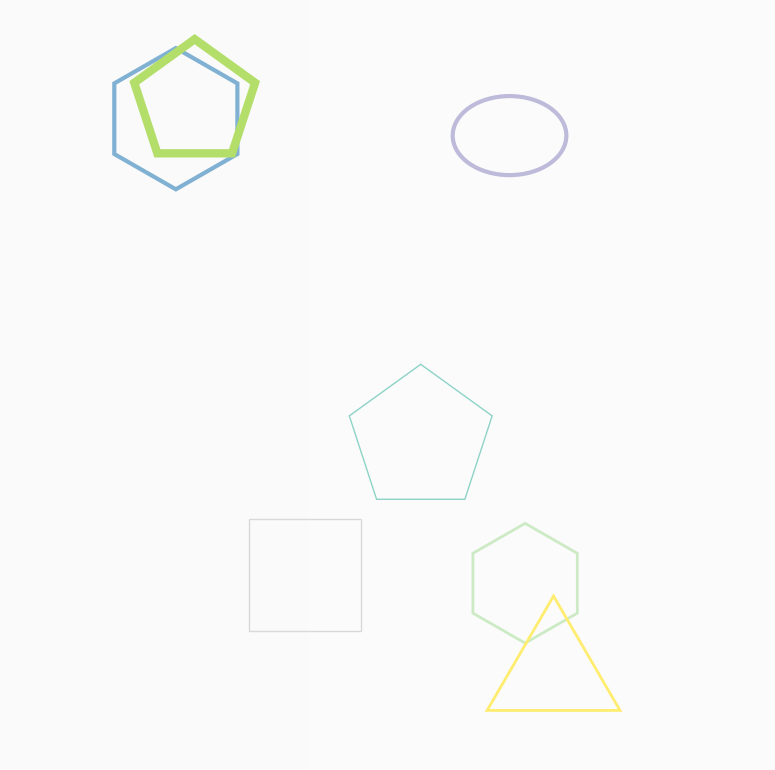[{"shape": "pentagon", "thickness": 0.5, "radius": 0.48, "center": [0.543, 0.43]}, {"shape": "oval", "thickness": 1.5, "radius": 0.37, "center": [0.657, 0.824]}, {"shape": "hexagon", "thickness": 1.5, "radius": 0.46, "center": [0.227, 0.846]}, {"shape": "pentagon", "thickness": 3, "radius": 0.41, "center": [0.251, 0.867]}, {"shape": "square", "thickness": 0.5, "radius": 0.36, "center": [0.393, 0.253]}, {"shape": "hexagon", "thickness": 1, "radius": 0.39, "center": [0.678, 0.243]}, {"shape": "triangle", "thickness": 1, "radius": 0.5, "center": [0.714, 0.127]}]